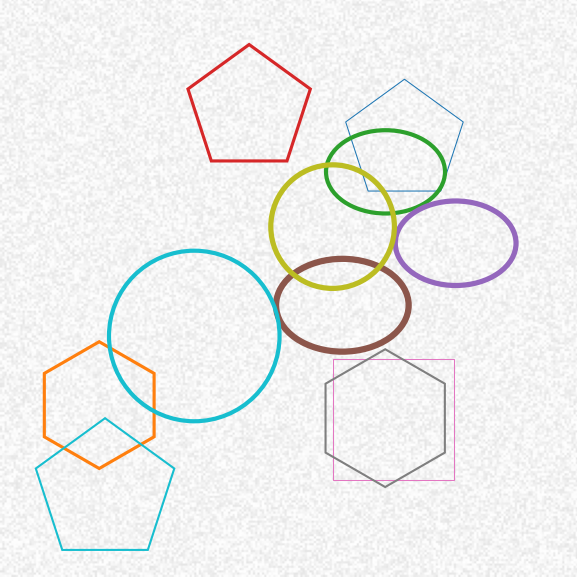[{"shape": "pentagon", "thickness": 0.5, "radius": 0.54, "center": [0.7, 0.755]}, {"shape": "hexagon", "thickness": 1.5, "radius": 0.55, "center": [0.172, 0.298]}, {"shape": "oval", "thickness": 2, "radius": 0.52, "center": [0.668, 0.702]}, {"shape": "pentagon", "thickness": 1.5, "radius": 0.56, "center": [0.431, 0.811]}, {"shape": "oval", "thickness": 2.5, "radius": 0.52, "center": [0.789, 0.578]}, {"shape": "oval", "thickness": 3, "radius": 0.57, "center": [0.593, 0.471]}, {"shape": "square", "thickness": 0.5, "radius": 0.52, "center": [0.682, 0.273]}, {"shape": "hexagon", "thickness": 1, "radius": 0.6, "center": [0.667, 0.275]}, {"shape": "circle", "thickness": 2.5, "radius": 0.54, "center": [0.576, 0.607]}, {"shape": "pentagon", "thickness": 1, "radius": 0.63, "center": [0.182, 0.149]}, {"shape": "circle", "thickness": 2, "radius": 0.74, "center": [0.336, 0.417]}]